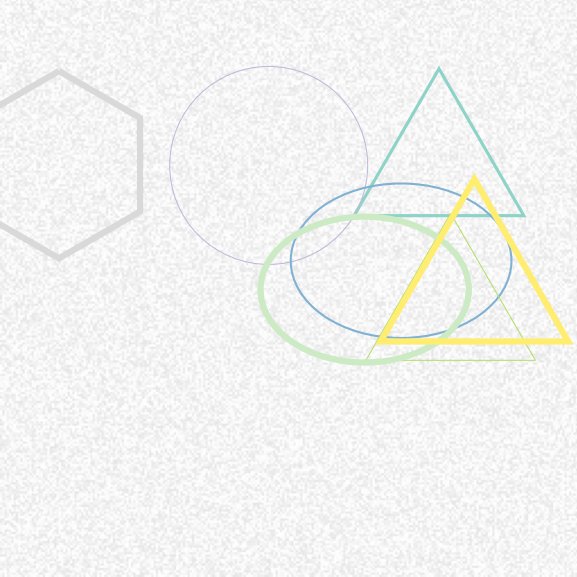[{"shape": "triangle", "thickness": 1.5, "radius": 0.85, "center": [0.76, 0.711]}, {"shape": "circle", "thickness": 0.5, "radius": 0.86, "center": [0.465, 0.713]}, {"shape": "oval", "thickness": 1, "radius": 0.96, "center": [0.695, 0.548]}, {"shape": "triangle", "thickness": 0.5, "radius": 0.85, "center": [0.78, 0.46]}, {"shape": "hexagon", "thickness": 3, "radius": 0.81, "center": [0.102, 0.714]}, {"shape": "oval", "thickness": 3, "radius": 0.9, "center": [0.631, 0.498]}, {"shape": "triangle", "thickness": 3, "radius": 0.94, "center": [0.821, 0.502]}]